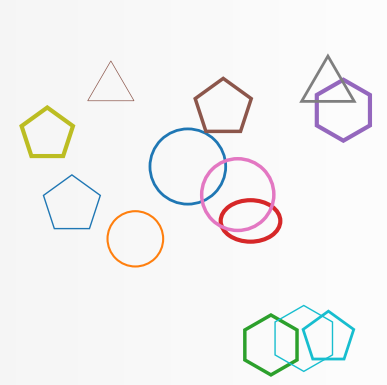[{"shape": "circle", "thickness": 2, "radius": 0.49, "center": [0.485, 0.567]}, {"shape": "pentagon", "thickness": 1, "radius": 0.39, "center": [0.186, 0.469]}, {"shape": "circle", "thickness": 1.5, "radius": 0.36, "center": [0.349, 0.38]}, {"shape": "hexagon", "thickness": 2.5, "radius": 0.39, "center": [0.699, 0.104]}, {"shape": "oval", "thickness": 3, "radius": 0.38, "center": [0.646, 0.426]}, {"shape": "hexagon", "thickness": 3, "radius": 0.4, "center": [0.886, 0.714]}, {"shape": "pentagon", "thickness": 2.5, "radius": 0.38, "center": [0.576, 0.72]}, {"shape": "triangle", "thickness": 0.5, "radius": 0.35, "center": [0.286, 0.773]}, {"shape": "circle", "thickness": 2.5, "radius": 0.47, "center": [0.614, 0.495]}, {"shape": "triangle", "thickness": 2, "radius": 0.39, "center": [0.846, 0.776]}, {"shape": "pentagon", "thickness": 3, "radius": 0.35, "center": [0.122, 0.651]}, {"shape": "hexagon", "thickness": 1, "radius": 0.43, "center": [0.784, 0.121]}, {"shape": "pentagon", "thickness": 2, "radius": 0.34, "center": [0.848, 0.123]}]